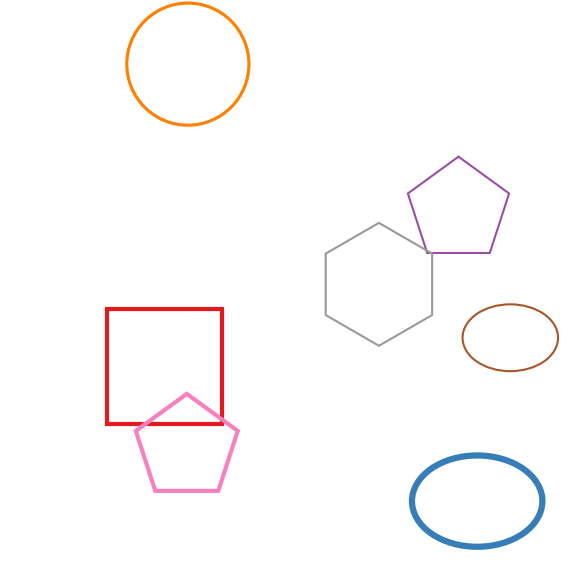[{"shape": "square", "thickness": 2, "radius": 0.5, "center": [0.285, 0.365]}, {"shape": "oval", "thickness": 3, "radius": 0.56, "center": [0.826, 0.131]}, {"shape": "pentagon", "thickness": 1, "radius": 0.46, "center": [0.794, 0.636]}, {"shape": "circle", "thickness": 1.5, "radius": 0.53, "center": [0.325, 0.888]}, {"shape": "oval", "thickness": 1, "radius": 0.41, "center": [0.884, 0.414]}, {"shape": "pentagon", "thickness": 2, "radius": 0.46, "center": [0.323, 0.224]}, {"shape": "hexagon", "thickness": 1, "radius": 0.53, "center": [0.656, 0.507]}]